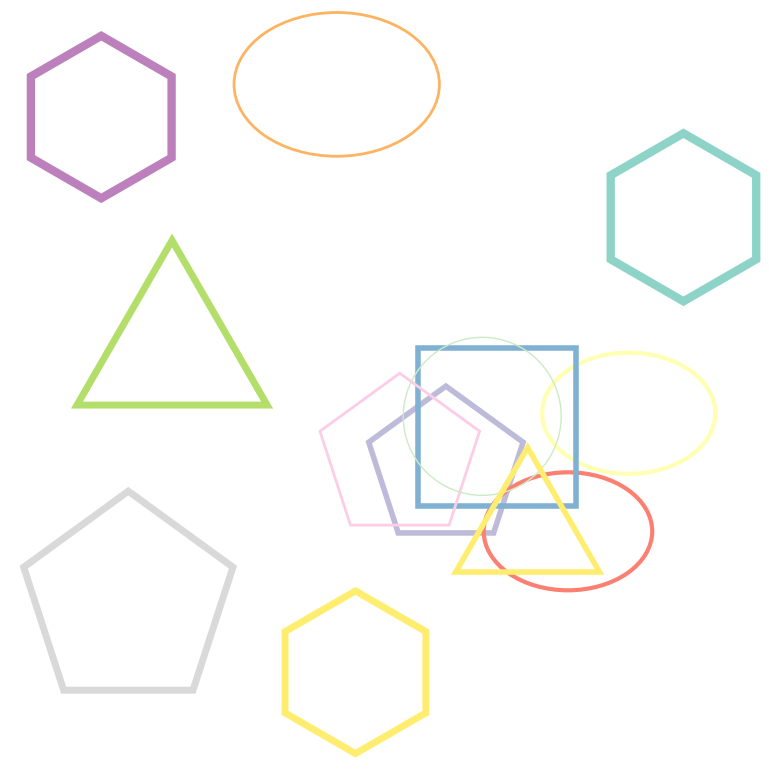[{"shape": "hexagon", "thickness": 3, "radius": 0.55, "center": [0.888, 0.718]}, {"shape": "oval", "thickness": 1.5, "radius": 0.56, "center": [0.817, 0.463]}, {"shape": "pentagon", "thickness": 2, "radius": 0.53, "center": [0.579, 0.393]}, {"shape": "oval", "thickness": 1.5, "radius": 0.55, "center": [0.738, 0.31]}, {"shape": "square", "thickness": 2, "radius": 0.51, "center": [0.645, 0.445]}, {"shape": "oval", "thickness": 1, "radius": 0.67, "center": [0.437, 0.89]}, {"shape": "triangle", "thickness": 2.5, "radius": 0.71, "center": [0.223, 0.545]}, {"shape": "pentagon", "thickness": 1, "radius": 0.55, "center": [0.519, 0.406]}, {"shape": "pentagon", "thickness": 2.5, "radius": 0.71, "center": [0.167, 0.219]}, {"shape": "hexagon", "thickness": 3, "radius": 0.53, "center": [0.131, 0.848]}, {"shape": "circle", "thickness": 0.5, "radius": 0.51, "center": [0.626, 0.459]}, {"shape": "hexagon", "thickness": 2.5, "radius": 0.53, "center": [0.462, 0.127]}, {"shape": "triangle", "thickness": 2, "radius": 0.54, "center": [0.685, 0.311]}]